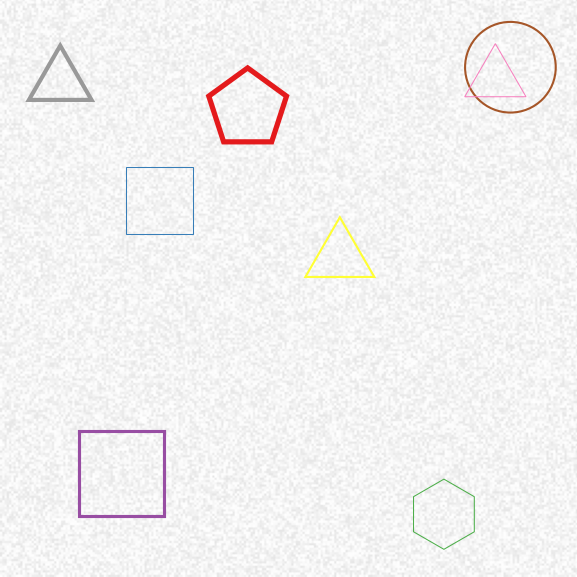[{"shape": "pentagon", "thickness": 2.5, "radius": 0.35, "center": [0.429, 0.811]}, {"shape": "square", "thickness": 0.5, "radius": 0.29, "center": [0.276, 0.652]}, {"shape": "hexagon", "thickness": 0.5, "radius": 0.3, "center": [0.769, 0.109]}, {"shape": "square", "thickness": 1.5, "radius": 0.37, "center": [0.211, 0.179]}, {"shape": "triangle", "thickness": 1, "radius": 0.34, "center": [0.588, 0.554]}, {"shape": "circle", "thickness": 1, "radius": 0.39, "center": [0.884, 0.883]}, {"shape": "triangle", "thickness": 0.5, "radius": 0.31, "center": [0.858, 0.862]}, {"shape": "triangle", "thickness": 2, "radius": 0.31, "center": [0.104, 0.857]}]